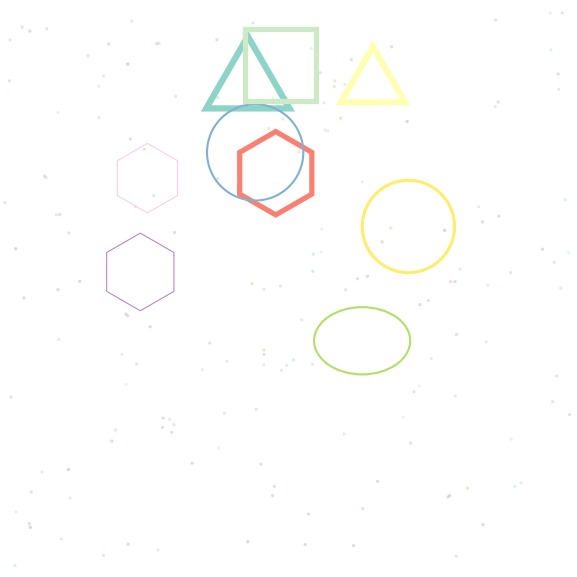[{"shape": "triangle", "thickness": 3, "radius": 0.42, "center": [0.429, 0.853]}, {"shape": "triangle", "thickness": 3, "radius": 0.32, "center": [0.646, 0.854]}, {"shape": "hexagon", "thickness": 2.5, "radius": 0.36, "center": [0.478, 0.699]}, {"shape": "circle", "thickness": 1, "radius": 0.42, "center": [0.442, 0.735]}, {"shape": "oval", "thickness": 1, "radius": 0.42, "center": [0.627, 0.409]}, {"shape": "hexagon", "thickness": 0.5, "radius": 0.3, "center": [0.255, 0.691]}, {"shape": "hexagon", "thickness": 0.5, "radius": 0.34, "center": [0.243, 0.528]}, {"shape": "square", "thickness": 2.5, "radius": 0.31, "center": [0.485, 0.886]}, {"shape": "circle", "thickness": 1.5, "radius": 0.4, "center": [0.707, 0.607]}]